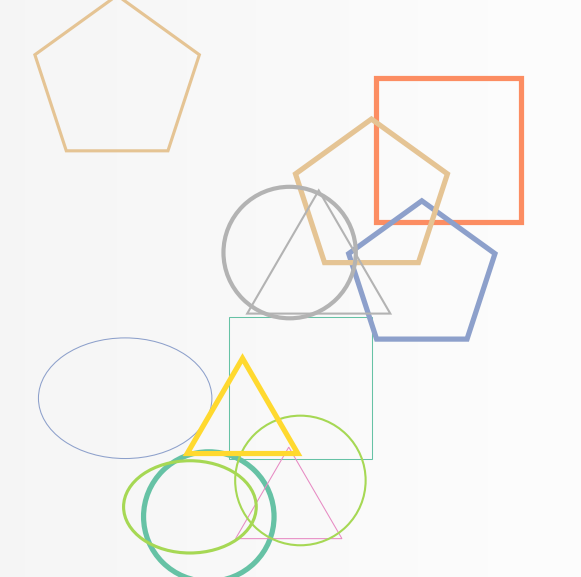[{"shape": "circle", "thickness": 2.5, "radius": 0.56, "center": [0.359, 0.105]}, {"shape": "square", "thickness": 0.5, "radius": 0.62, "center": [0.517, 0.327]}, {"shape": "square", "thickness": 2.5, "radius": 0.62, "center": [0.771, 0.74]}, {"shape": "pentagon", "thickness": 2.5, "radius": 0.66, "center": [0.726, 0.519]}, {"shape": "oval", "thickness": 0.5, "radius": 0.75, "center": [0.215, 0.31]}, {"shape": "triangle", "thickness": 0.5, "radius": 0.53, "center": [0.497, 0.119]}, {"shape": "oval", "thickness": 1.5, "radius": 0.57, "center": [0.327, 0.121]}, {"shape": "circle", "thickness": 1, "radius": 0.56, "center": [0.517, 0.167]}, {"shape": "triangle", "thickness": 2.5, "radius": 0.55, "center": [0.417, 0.269]}, {"shape": "pentagon", "thickness": 1.5, "radius": 0.74, "center": [0.201, 0.858]}, {"shape": "pentagon", "thickness": 2.5, "radius": 0.69, "center": [0.639, 0.656]}, {"shape": "circle", "thickness": 2, "radius": 0.57, "center": [0.498, 0.562]}, {"shape": "triangle", "thickness": 1, "radius": 0.71, "center": [0.548, 0.527]}]